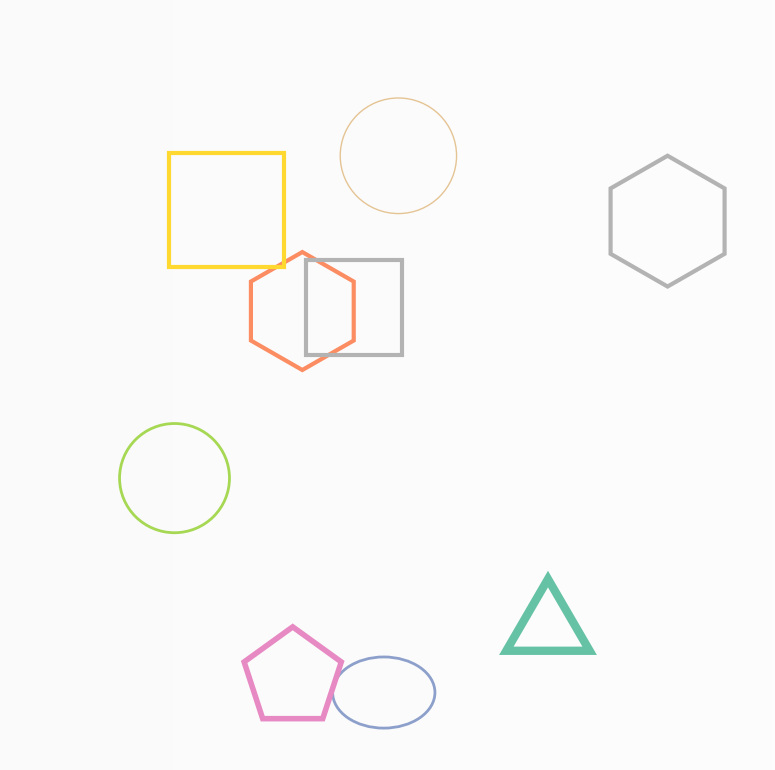[{"shape": "triangle", "thickness": 3, "radius": 0.31, "center": [0.707, 0.186]}, {"shape": "hexagon", "thickness": 1.5, "radius": 0.38, "center": [0.39, 0.596]}, {"shape": "oval", "thickness": 1, "radius": 0.33, "center": [0.495, 0.101]}, {"shape": "pentagon", "thickness": 2, "radius": 0.33, "center": [0.378, 0.12]}, {"shape": "circle", "thickness": 1, "radius": 0.35, "center": [0.225, 0.379]}, {"shape": "square", "thickness": 1.5, "radius": 0.37, "center": [0.292, 0.727]}, {"shape": "circle", "thickness": 0.5, "radius": 0.38, "center": [0.514, 0.798]}, {"shape": "hexagon", "thickness": 1.5, "radius": 0.42, "center": [0.861, 0.713]}, {"shape": "square", "thickness": 1.5, "radius": 0.31, "center": [0.457, 0.601]}]